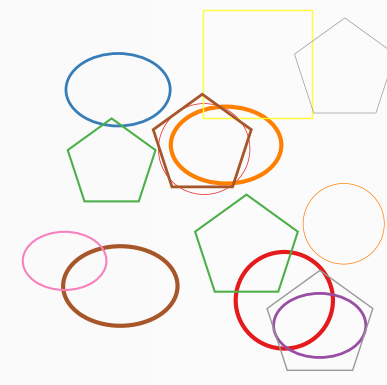[{"shape": "circle", "thickness": 3, "radius": 0.63, "center": [0.734, 0.22]}, {"shape": "circle", "thickness": 0.5, "radius": 0.59, "center": [0.527, 0.613]}, {"shape": "oval", "thickness": 2, "radius": 0.67, "center": [0.305, 0.767]}, {"shape": "pentagon", "thickness": 1.5, "radius": 0.6, "center": [0.288, 0.573]}, {"shape": "pentagon", "thickness": 1.5, "radius": 0.7, "center": [0.636, 0.355]}, {"shape": "oval", "thickness": 2, "radius": 0.59, "center": [0.825, 0.155]}, {"shape": "circle", "thickness": 0.5, "radius": 0.52, "center": [0.887, 0.419]}, {"shape": "oval", "thickness": 3, "radius": 0.71, "center": [0.583, 0.623]}, {"shape": "square", "thickness": 1, "radius": 0.7, "center": [0.664, 0.833]}, {"shape": "oval", "thickness": 3, "radius": 0.74, "center": [0.311, 0.257]}, {"shape": "pentagon", "thickness": 2, "radius": 0.66, "center": [0.522, 0.622]}, {"shape": "oval", "thickness": 1.5, "radius": 0.54, "center": [0.167, 0.322]}, {"shape": "pentagon", "thickness": 0.5, "radius": 0.68, "center": [0.89, 0.817]}, {"shape": "pentagon", "thickness": 1, "radius": 0.72, "center": [0.826, 0.154]}]